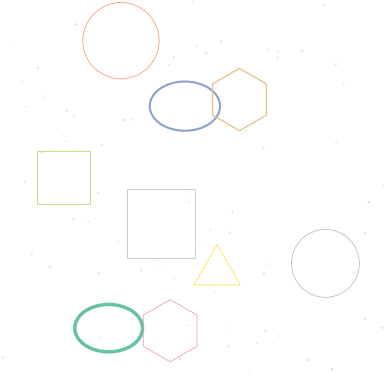[{"shape": "oval", "thickness": 2.5, "radius": 0.44, "center": [0.282, 0.148]}, {"shape": "circle", "thickness": 0.5, "radius": 0.5, "center": [0.314, 0.894]}, {"shape": "oval", "thickness": 1.5, "radius": 0.46, "center": [0.48, 0.724]}, {"shape": "hexagon", "thickness": 0.5, "radius": 0.4, "center": [0.442, 0.141]}, {"shape": "square", "thickness": 0.5, "radius": 0.35, "center": [0.164, 0.54]}, {"shape": "triangle", "thickness": 0.5, "radius": 0.35, "center": [0.564, 0.295]}, {"shape": "hexagon", "thickness": 1, "radius": 0.4, "center": [0.622, 0.742]}, {"shape": "square", "thickness": 0.5, "radius": 0.44, "center": [0.419, 0.419]}, {"shape": "circle", "thickness": 0.5, "radius": 0.44, "center": [0.845, 0.316]}]